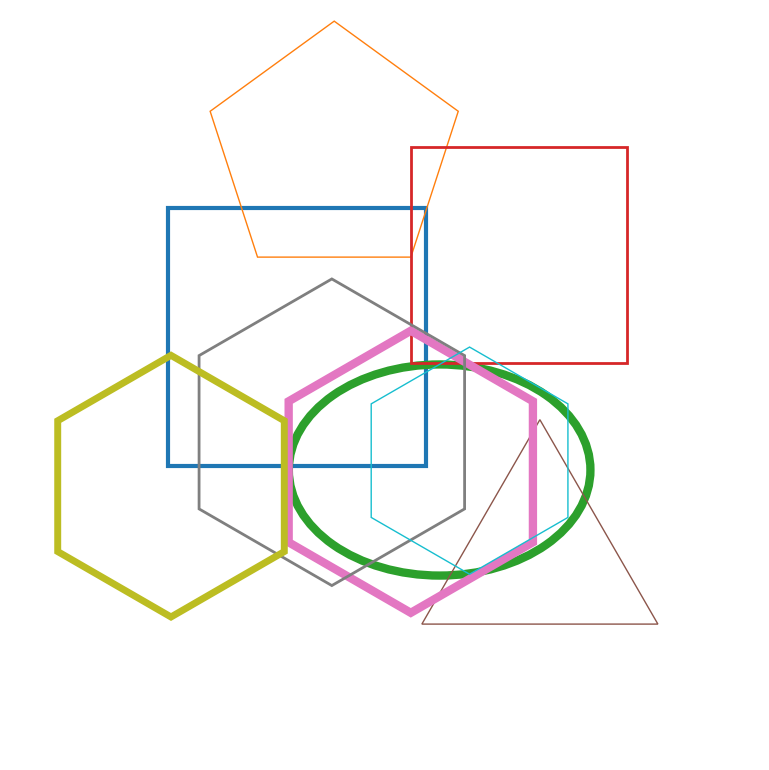[{"shape": "square", "thickness": 1.5, "radius": 0.84, "center": [0.386, 0.562]}, {"shape": "pentagon", "thickness": 0.5, "radius": 0.85, "center": [0.434, 0.803]}, {"shape": "oval", "thickness": 3, "radius": 0.98, "center": [0.571, 0.39]}, {"shape": "square", "thickness": 1, "radius": 0.7, "center": [0.674, 0.669]}, {"shape": "triangle", "thickness": 0.5, "radius": 0.88, "center": [0.701, 0.278]}, {"shape": "hexagon", "thickness": 3, "radius": 0.92, "center": [0.533, 0.387]}, {"shape": "hexagon", "thickness": 1, "radius": 1.0, "center": [0.431, 0.439]}, {"shape": "hexagon", "thickness": 2.5, "radius": 0.85, "center": [0.222, 0.369]}, {"shape": "hexagon", "thickness": 0.5, "radius": 0.74, "center": [0.61, 0.402]}]